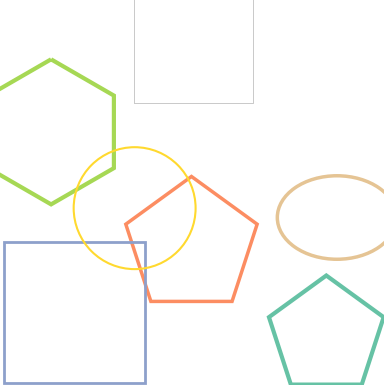[{"shape": "pentagon", "thickness": 3, "radius": 0.78, "center": [0.848, 0.128]}, {"shape": "pentagon", "thickness": 2.5, "radius": 0.9, "center": [0.497, 0.362]}, {"shape": "square", "thickness": 2, "radius": 0.92, "center": [0.192, 0.189]}, {"shape": "hexagon", "thickness": 3, "radius": 0.94, "center": [0.133, 0.658]}, {"shape": "circle", "thickness": 1.5, "radius": 0.79, "center": [0.35, 0.459]}, {"shape": "oval", "thickness": 2.5, "radius": 0.77, "center": [0.875, 0.435]}, {"shape": "square", "thickness": 0.5, "radius": 0.77, "center": [0.502, 0.886]}]